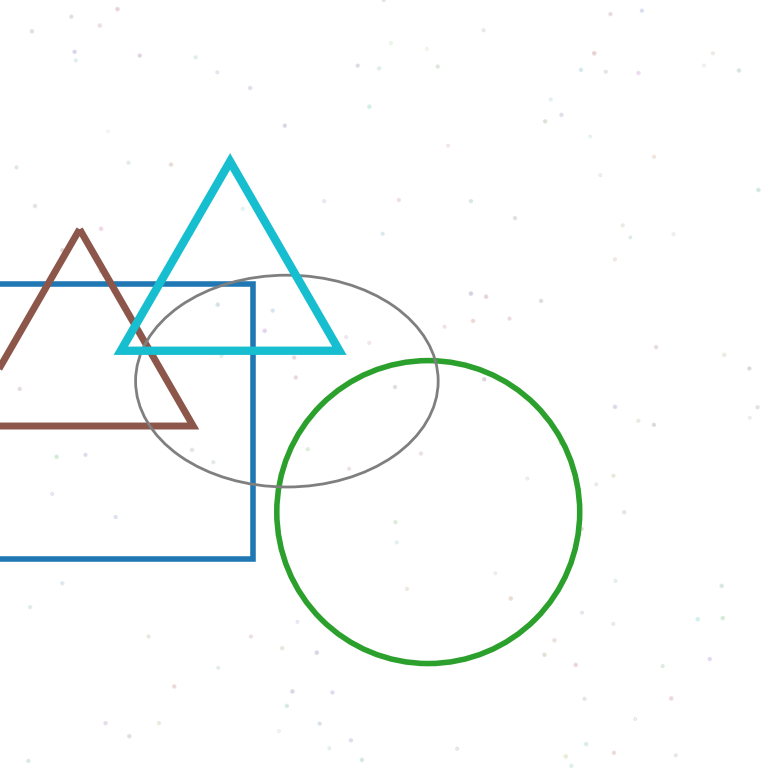[{"shape": "square", "thickness": 2, "radius": 0.89, "center": [0.151, 0.452]}, {"shape": "circle", "thickness": 2, "radius": 0.98, "center": [0.556, 0.335]}, {"shape": "triangle", "thickness": 2.5, "radius": 0.85, "center": [0.103, 0.532]}, {"shape": "oval", "thickness": 1, "radius": 0.98, "center": [0.373, 0.505]}, {"shape": "triangle", "thickness": 3, "radius": 0.82, "center": [0.299, 0.626]}]